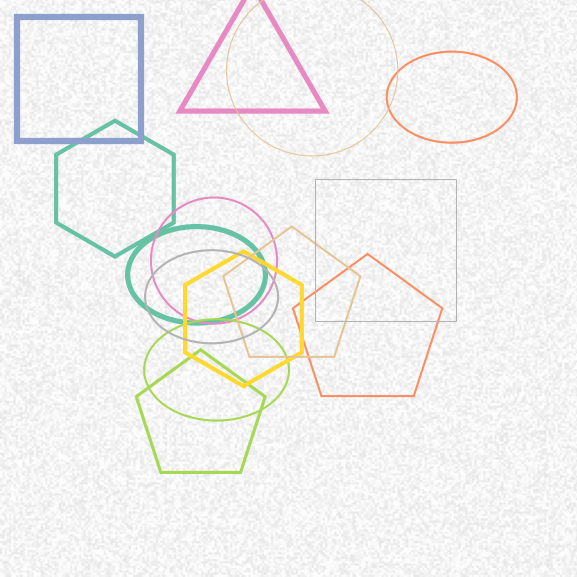[{"shape": "oval", "thickness": 2.5, "radius": 0.6, "center": [0.34, 0.523]}, {"shape": "hexagon", "thickness": 2, "radius": 0.59, "center": [0.199, 0.673]}, {"shape": "oval", "thickness": 1, "radius": 0.56, "center": [0.782, 0.831]}, {"shape": "pentagon", "thickness": 1, "radius": 0.68, "center": [0.637, 0.423]}, {"shape": "square", "thickness": 3, "radius": 0.54, "center": [0.137, 0.862]}, {"shape": "triangle", "thickness": 2.5, "radius": 0.73, "center": [0.437, 0.879]}, {"shape": "circle", "thickness": 1, "radius": 0.55, "center": [0.371, 0.548]}, {"shape": "oval", "thickness": 1, "radius": 0.63, "center": [0.375, 0.359]}, {"shape": "pentagon", "thickness": 1.5, "radius": 0.59, "center": [0.348, 0.276]}, {"shape": "hexagon", "thickness": 2, "radius": 0.58, "center": [0.422, 0.447]}, {"shape": "pentagon", "thickness": 1, "radius": 0.62, "center": [0.505, 0.482]}, {"shape": "circle", "thickness": 0.5, "radius": 0.74, "center": [0.541, 0.877]}, {"shape": "oval", "thickness": 1, "radius": 0.58, "center": [0.366, 0.485]}, {"shape": "square", "thickness": 0.5, "radius": 0.61, "center": [0.667, 0.566]}]